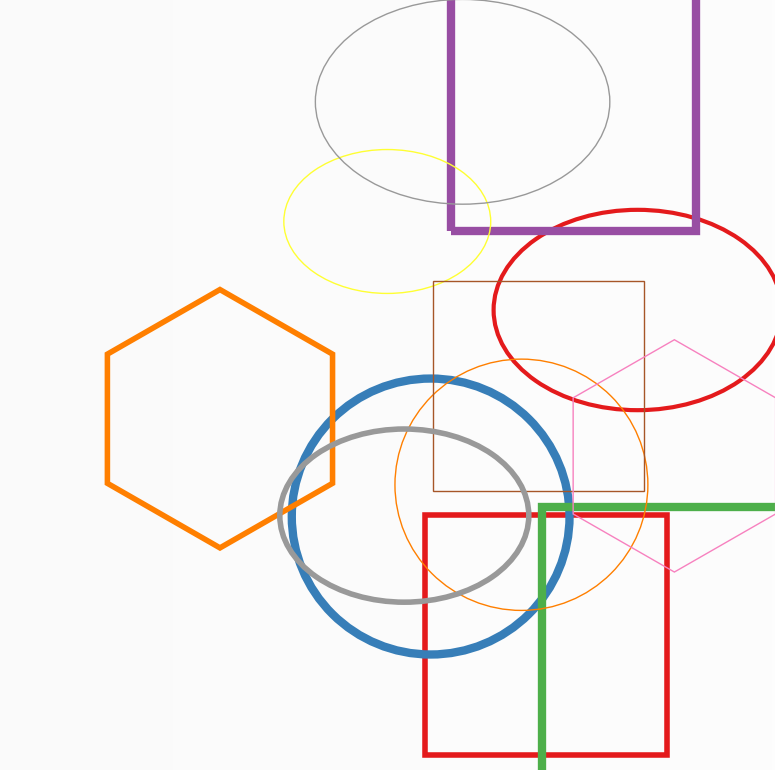[{"shape": "square", "thickness": 2, "radius": 0.78, "center": [0.704, 0.175]}, {"shape": "oval", "thickness": 1.5, "radius": 0.93, "center": [0.823, 0.597]}, {"shape": "circle", "thickness": 3, "radius": 0.9, "center": [0.556, 0.329]}, {"shape": "square", "thickness": 3, "radius": 0.99, "center": [0.897, 0.144]}, {"shape": "square", "thickness": 3, "radius": 0.79, "center": [0.74, 0.858]}, {"shape": "hexagon", "thickness": 2, "radius": 0.84, "center": [0.284, 0.456]}, {"shape": "circle", "thickness": 0.5, "radius": 0.82, "center": [0.673, 0.37]}, {"shape": "oval", "thickness": 0.5, "radius": 0.67, "center": [0.5, 0.712]}, {"shape": "square", "thickness": 0.5, "radius": 0.68, "center": [0.695, 0.499]}, {"shape": "hexagon", "thickness": 0.5, "radius": 0.75, "center": [0.87, 0.408]}, {"shape": "oval", "thickness": 0.5, "radius": 0.95, "center": [0.597, 0.868]}, {"shape": "oval", "thickness": 2, "radius": 0.8, "center": [0.522, 0.33]}]